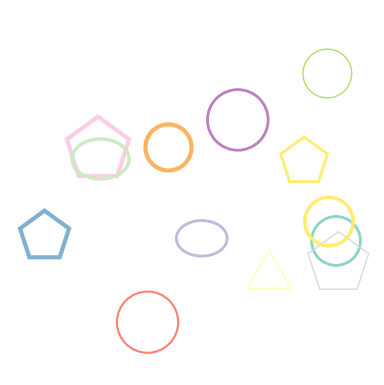[{"shape": "circle", "thickness": 2, "radius": 0.32, "center": [0.873, 0.374]}, {"shape": "triangle", "thickness": 1, "radius": 0.33, "center": [0.699, 0.284]}, {"shape": "oval", "thickness": 2, "radius": 0.33, "center": [0.524, 0.381]}, {"shape": "circle", "thickness": 1.5, "radius": 0.4, "center": [0.383, 0.163]}, {"shape": "pentagon", "thickness": 3, "radius": 0.33, "center": [0.116, 0.386]}, {"shape": "circle", "thickness": 3, "radius": 0.3, "center": [0.438, 0.617]}, {"shape": "circle", "thickness": 1, "radius": 0.32, "center": [0.85, 0.809]}, {"shape": "pentagon", "thickness": 3, "radius": 0.43, "center": [0.254, 0.612]}, {"shape": "pentagon", "thickness": 1, "radius": 0.41, "center": [0.879, 0.316]}, {"shape": "circle", "thickness": 2, "radius": 0.39, "center": [0.618, 0.689]}, {"shape": "oval", "thickness": 2.5, "radius": 0.37, "center": [0.261, 0.587]}, {"shape": "circle", "thickness": 2.5, "radius": 0.31, "center": [0.855, 0.425]}, {"shape": "pentagon", "thickness": 2, "radius": 0.32, "center": [0.79, 0.58]}]